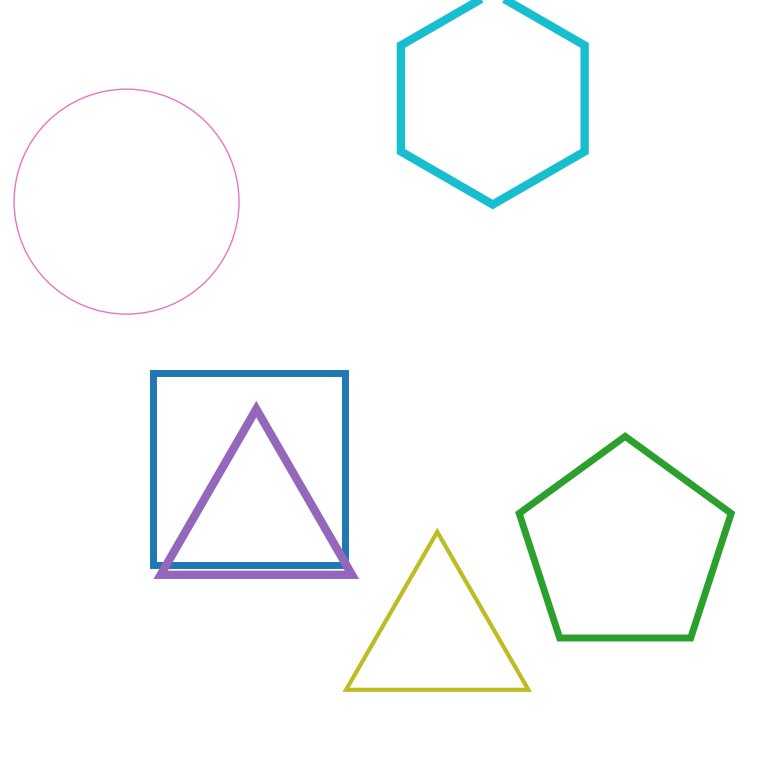[{"shape": "square", "thickness": 2.5, "radius": 0.62, "center": [0.324, 0.391]}, {"shape": "pentagon", "thickness": 2.5, "radius": 0.72, "center": [0.812, 0.289]}, {"shape": "triangle", "thickness": 3, "radius": 0.72, "center": [0.333, 0.325]}, {"shape": "circle", "thickness": 0.5, "radius": 0.73, "center": [0.164, 0.738]}, {"shape": "triangle", "thickness": 1.5, "radius": 0.68, "center": [0.568, 0.173]}, {"shape": "hexagon", "thickness": 3, "radius": 0.69, "center": [0.64, 0.872]}]